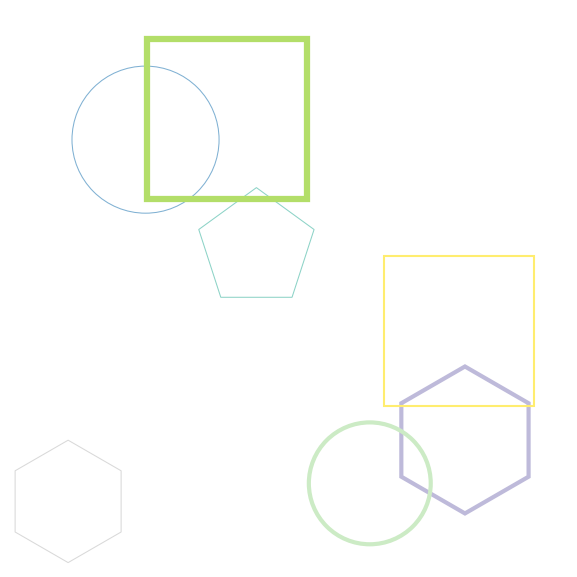[{"shape": "pentagon", "thickness": 0.5, "radius": 0.52, "center": [0.444, 0.569]}, {"shape": "hexagon", "thickness": 2, "radius": 0.64, "center": [0.805, 0.237]}, {"shape": "circle", "thickness": 0.5, "radius": 0.64, "center": [0.252, 0.757]}, {"shape": "square", "thickness": 3, "radius": 0.69, "center": [0.393, 0.794]}, {"shape": "hexagon", "thickness": 0.5, "radius": 0.53, "center": [0.118, 0.131]}, {"shape": "circle", "thickness": 2, "radius": 0.53, "center": [0.64, 0.162]}, {"shape": "square", "thickness": 1, "radius": 0.65, "center": [0.794, 0.425]}]